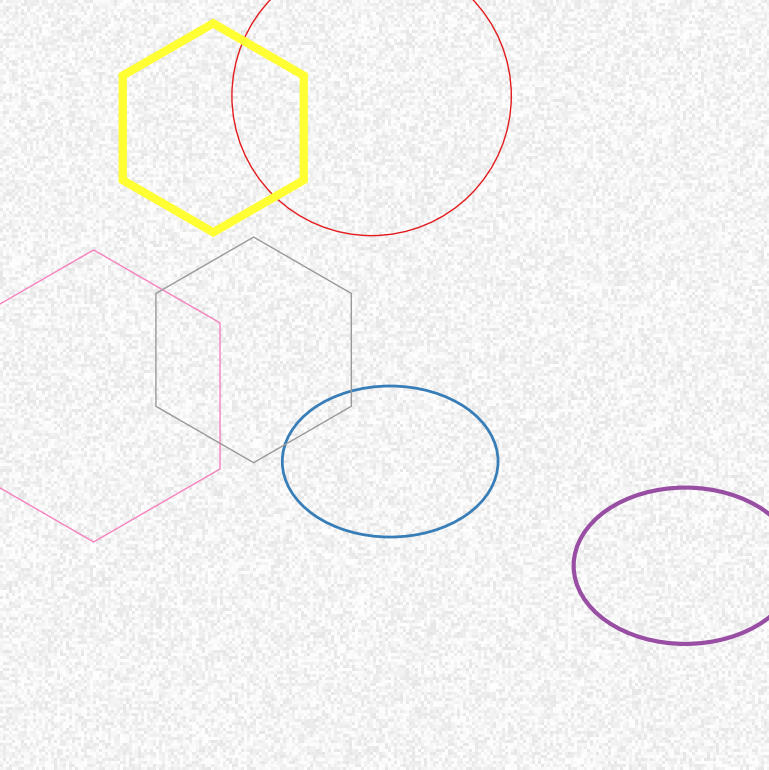[{"shape": "circle", "thickness": 0.5, "radius": 0.91, "center": [0.483, 0.875]}, {"shape": "oval", "thickness": 1, "radius": 0.7, "center": [0.507, 0.401]}, {"shape": "oval", "thickness": 1.5, "radius": 0.73, "center": [0.89, 0.265]}, {"shape": "hexagon", "thickness": 3, "radius": 0.68, "center": [0.277, 0.834]}, {"shape": "hexagon", "thickness": 0.5, "radius": 0.95, "center": [0.122, 0.486]}, {"shape": "hexagon", "thickness": 0.5, "radius": 0.73, "center": [0.329, 0.546]}]